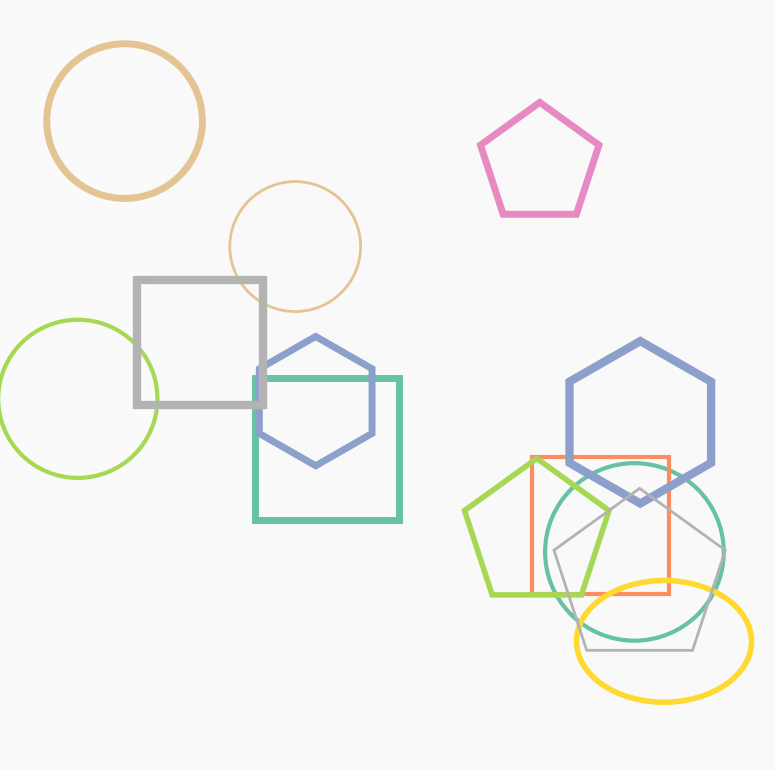[{"shape": "circle", "thickness": 1.5, "radius": 0.58, "center": [0.819, 0.283]}, {"shape": "square", "thickness": 2.5, "radius": 0.46, "center": [0.422, 0.417]}, {"shape": "square", "thickness": 1.5, "radius": 0.44, "center": [0.775, 0.318]}, {"shape": "hexagon", "thickness": 2.5, "radius": 0.42, "center": [0.407, 0.479]}, {"shape": "hexagon", "thickness": 3, "radius": 0.53, "center": [0.826, 0.452]}, {"shape": "pentagon", "thickness": 2.5, "radius": 0.4, "center": [0.696, 0.787]}, {"shape": "pentagon", "thickness": 2, "radius": 0.49, "center": [0.693, 0.307]}, {"shape": "circle", "thickness": 1.5, "radius": 0.51, "center": [0.1, 0.482]}, {"shape": "oval", "thickness": 2, "radius": 0.56, "center": [0.857, 0.167]}, {"shape": "circle", "thickness": 1, "radius": 0.42, "center": [0.381, 0.68]}, {"shape": "circle", "thickness": 2.5, "radius": 0.5, "center": [0.161, 0.843]}, {"shape": "pentagon", "thickness": 1, "radius": 0.58, "center": [0.825, 0.249]}, {"shape": "square", "thickness": 3, "radius": 0.41, "center": [0.258, 0.555]}]